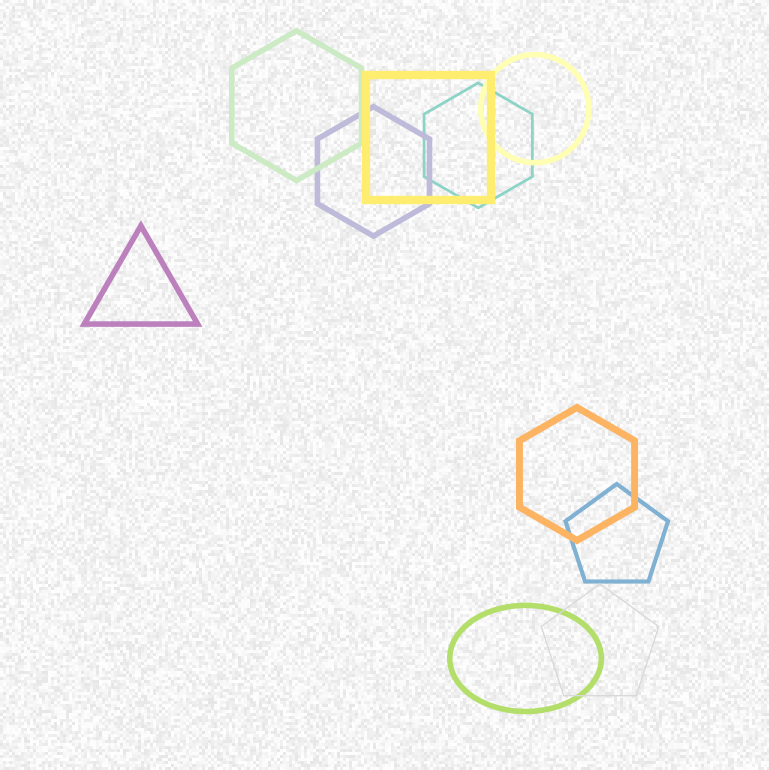[{"shape": "hexagon", "thickness": 1, "radius": 0.41, "center": [0.621, 0.811]}, {"shape": "circle", "thickness": 2, "radius": 0.35, "center": [0.695, 0.859]}, {"shape": "hexagon", "thickness": 2, "radius": 0.42, "center": [0.485, 0.777]}, {"shape": "pentagon", "thickness": 1.5, "radius": 0.35, "center": [0.801, 0.301]}, {"shape": "hexagon", "thickness": 2.5, "radius": 0.43, "center": [0.749, 0.384]}, {"shape": "oval", "thickness": 2, "radius": 0.49, "center": [0.683, 0.145]}, {"shape": "pentagon", "thickness": 0.5, "radius": 0.4, "center": [0.779, 0.161]}, {"shape": "triangle", "thickness": 2, "radius": 0.43, "center": [0.183, 0.622]}, {"shape": "hexagon", "thickness": 2, "radius": 0.49, "center": [0.385, 0.863]}, {"shape": "square", "thickness": 3, "radius": 0.41, "center": [0.557, 0.821]}]